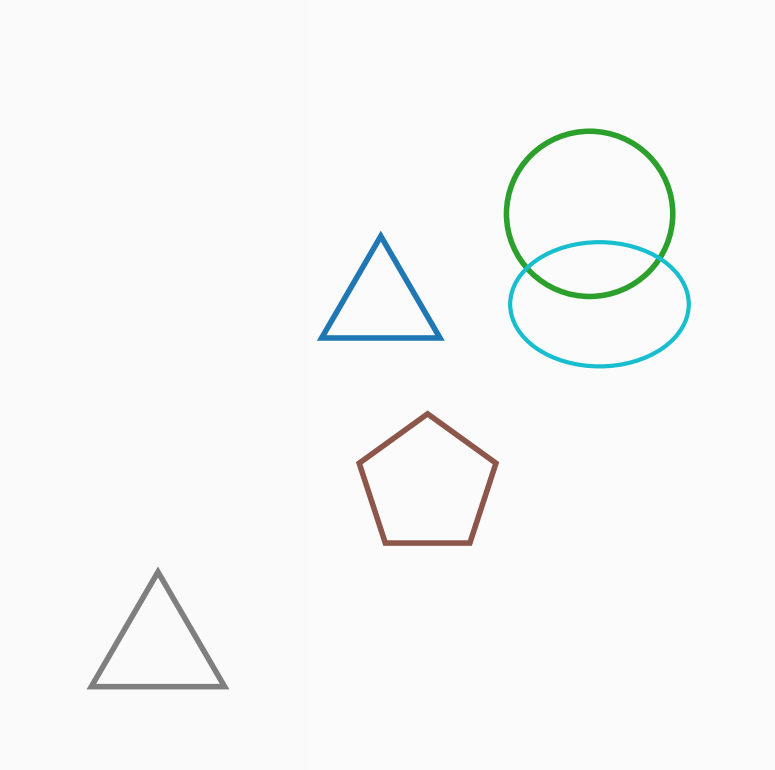[{"shape": "triangle", "thickness": 2, "radius": 0.44, "center": [0.491, 0.605]}, {"shape": "circle", "thickness": 2, "radius": 0.54, "center": [0.761, 0.722]}, {"shape": "pentagon", "thickness": 2, "radius": 0.46, "center": [0.552, 0.37]}, {"shape": "triangle", "thickness": 2, "radius": 0.5, "center": [0.204, 0.158]}, {"shape": "oval", "thickness": 1.5, "radius": 0.58, "center": [0.774, 0.605]}]